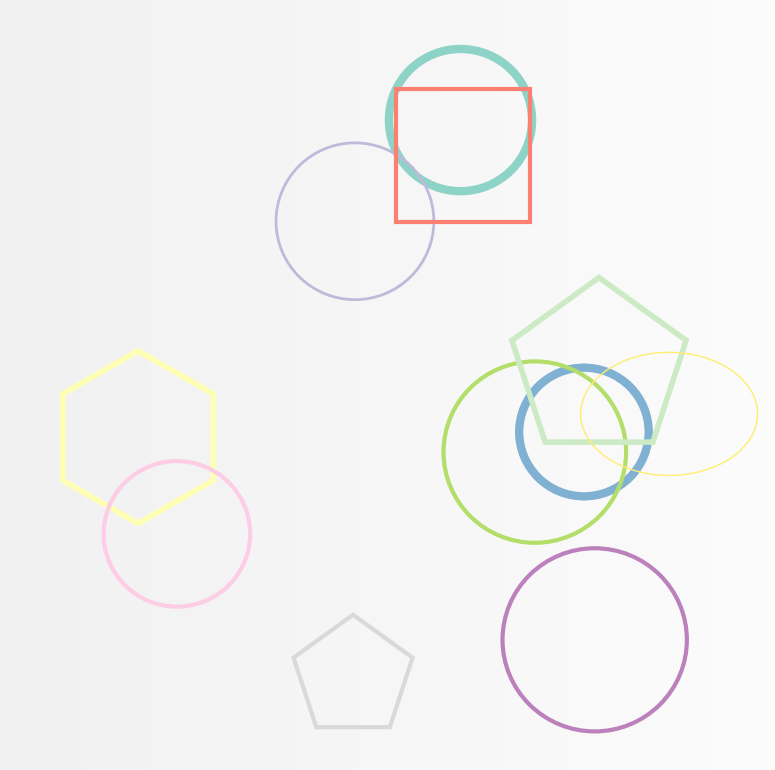[{"shape": "circle", "thickness": 3, "radius": 0.46, "center": [0.594, 0.844]}, {"shape": "hexagon", "thickness": 2, "radius": 0.56, "center": [0.178, 0.432]}, {"shape": "circle", "thickness": 1, "radius": 0.51, "center": [0.458, 0.713]}, {"shape": "square", "thickness": 1.5, "radius": 0.43, "center": [0.597, 0.798]}, {"shape": "circle", "thickness": 3, "radius": 0.42, "center": [0.753, 0.439]}, {"shape": "circle", "thickness": 1.5, "radius": 0.59, "center": [0.69, 0.413]}, {"shape": "circle", "thickness": 1.5, "radius": 0.47, "center": [0.228, 0.307]}, {"shape": "pentagon", "thickness": 1.5, "radius": 0.4, "center": [0.456, 0.121]}, {"shape": "circle", "thickness": 1.5, "radius": 0.59, "center": [0.767, 0.169]}, {"shape": "pentagon", "thickness": 2, "radius": 0.59, "center": [0.773, 0.521]}, {"shape": "oval", "thickness": 0.5, "radius": 0.57, "center": [0.863, 0.462]}]